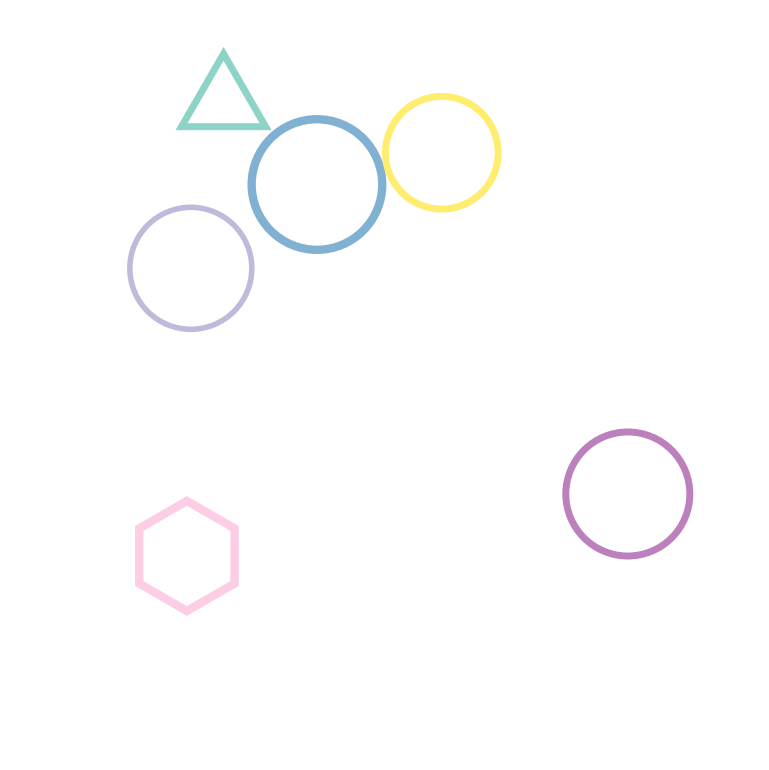[{"shape": "triangle", "thickness": 2.5, "radius": 0.32, "center": [0.29, 0.867]}, {"shape": "circle", "thickness": 2, "radius": 0.4, "center": [0.248, 0.652]}, {"shape": "circle", "thickness": 3, "radius": 0.42, "center": [0.412, 0.76]}, {"shape": "hexagon", "thickness": 3, "radius": 0.36, "center": [0.243, 0.278]}, {"shape": "circle", "thickness": 2.5, "radius": 0.4, "center": [0.815, 0.358]}, {"shape": "circle", "thickness": 2.5, "radius": 0.37, "center": [0.574, 0.802]}]